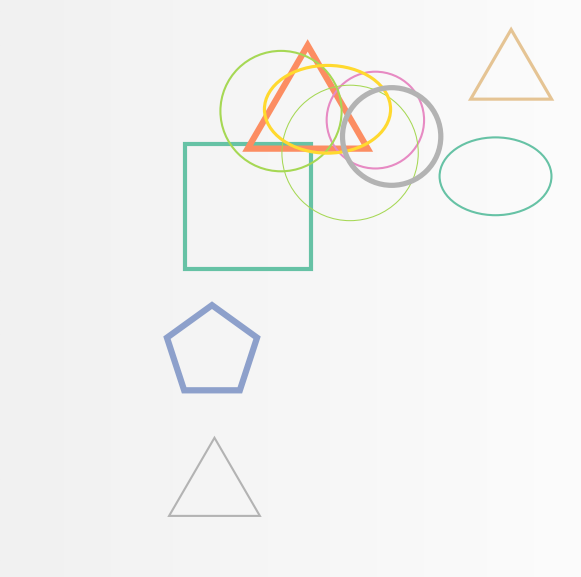[{"shape": "oval", "thickness": 1, "radius": 0.48, "center": [0.853, 0.694]}, {"shape": "square", "thickness": 2, "radius": 0.54, "center": [0.426, 0.641]}, {"shape": "triangle", "thickness": 3, "radius": 0.6, "center": [0.529, 0.801]}, {"shape": "pentagon", "thickness": 3, "radius": 0.41, "center": [0.365, 0.389]}, {"shape": "circle", "thickness": 1, "radius": 0.42, "center": [0.646, 0.791]}, {"shape": "circle", "thickness": 0.5, "radius": 0.59, "center": [0.602, 0.734]}, {"shape": "circle", "thickness": 1, "radius": 0.52, "center": [0.483, 0.807]}, {"shape": "oval", "thickness": 1.5, "radius": 0.54, "center": [0.563, 0.81]}, {"shape": "triangle", "thickness": 1.5, "radius": 0.4, "center": [0.879, 0.868]}, {"shape": "triangle", "thickness": 1, "radius": 0.45, "center": [0.369, 0.151]}, {"shape": "circle", "thickness": 2.5, "radius": 0.42, "center": [0.674, 0.763]}]